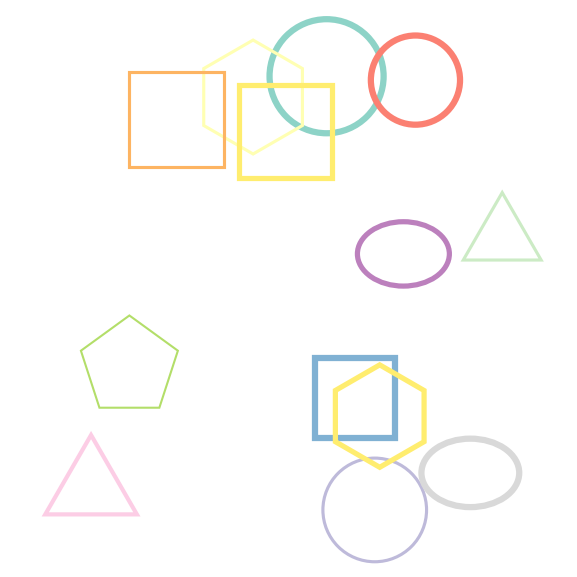[{"shape": "circle", "thickness": 3, "radius": 0.49, "center": [0.566, 0.867]}, {"shape": "hexagon", "thickness": 1.5, "radius": 0.49, "center": [0.438, 0.831]}, {"shape": "circle", "thickness": 1.5, "radius": 0.45, "center": [0.649, 0.116]}, {"shape": "circle", "thickness": 3, "radius": 0.39, "center": [0.719, 0.86]}, {"shape": "square", "thickness": 3, "radius": 0.35, "center": [0.615, 0.31]}, {"shape": "square", "thickness": 1.5, "radius": 0.41, "center": [0.306, 0.792]}, {"shape": "pentagon", "thickness": 1, "radius": 0.44, "center": [0.224, 0.365]}, {"shape": "triangle", "thickness": 2, "radius": 0.46, "center": [0.158, 0.154]}, {"shape": "oval", "thickness": 3, "radius": 0.42, "center": [0.814, 0.18]}, {"shape": "oval", "thickness": 2.5, "radius": 0.4, "center": [0.699, 0.559]}, {"shape": "triangle", "thickness": 1.5, "radius": 0.39, "center": [0.87, 0.588]}, {"shape": "hexagon", "thickness": 2.5, "radius": 0.44, "center": [0.658, 0.279]}, {"shape": "square", "thickness": 2.5, "radius": 0.4, "center": [0.494, 0.771]}]